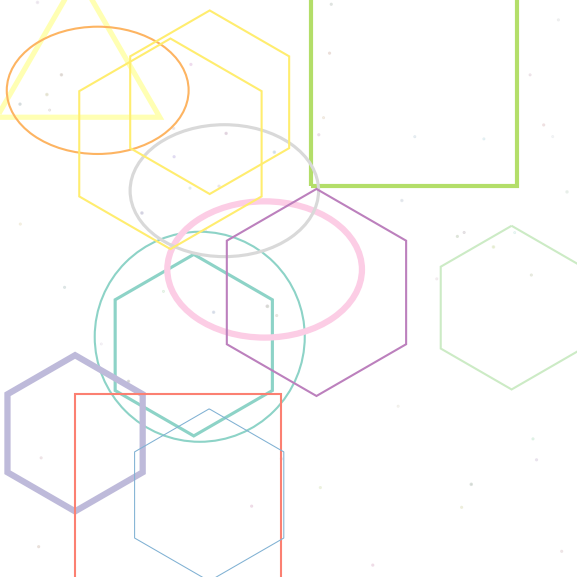[{"shape": "hexagon", "thickness": 1.5, "radius": 0.79, "center": [0.336, 0.401]}, {"shape": "circle", "thickness": 1, "radius": 0.91, "center": [0.346, 0.416]}, {"shape": "triangle", "thickness": 2.5, "radius": 0.81, "center": [0.136, 0.878]}, {"shape": "hexagon", "thickness": 3, "radius": 0.68, "center": [0.13, 0.249]}, {"shape": "square", "thickness": 1, "radius": 0.89, "center": [0.309, 0.139]}, {"shape": "hexagon", "thickness": 0.5, "radius": 0.75, "center": [0.362, 0.142]}, {"shape": "oval", "thickness": 1, "radius": 0.79, "center": [0.169, 0.843]}, {"shape": "square", "thickness": 2, "radius": 0.89, "center": [0.717, 0.856]}, {"shape": "oval", "thickness": 3, "radius": 0.84, "center": [0.458, 0.533]}, {"shape": "oval", "thickness": 1.5, "radius": 0.82, "center": [0.388, 0.669]}, {"shape": "hexagon", "thickness": 1, "radius": 0.9, "center": [0.548, 0.493]}, {"shape": "hexagon", "thickness": 1, "radius": 0.71, "center": [0.886, 0.466]}, {"shape": "hexagon", "thickness": 1, "radius": 0.79, "center": [0.363, 0.822]}, {"shape": "hexagon", "thickness": 1, "radius": 0.91, "center": [0.295, 0.75]}]